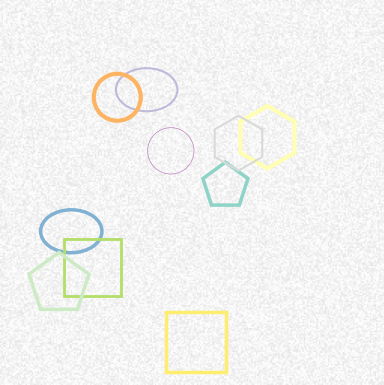[{"shape": "pentagon", "thickness": 2.5, "radius": 0.31, "center": [0.586, 0.517]}, {"shape": "hexagon", "thickness": 3, "radius": 0.41, "center": [0.695, 0.644]}, {"shape": "oval", "thickness": 1.5, "radius": 0.4, "center": [0.381, 0.767]}, {"shape": "oval", "thickness": 2.5, "radius": 0.4, "center": [0.185, 0.399]}, {"shape": "circle", "thickness": 3, "radius": 0.3, "center": [0.305, 0.747]}, {"shape": "square", "thickness": 2, "radius": 0.37, "center": [0.24, 0.305]}, {"shape": "hexagon", "thickness": 1.5, "radius": 0.36, "center": [0.619, 0.628]}, {"shape": "circle", "thickness": 0.5, "radius": 0.3, "center": [0.444, 0.608]}, {"shape": "pentagon", "thickness": 2.5, "radius": 0.41, "center": [0.153, 0.263]}, {"shape": "square", "thickness": 2.5, "radius": 0.39, "center": [0.51, 0.113]}]